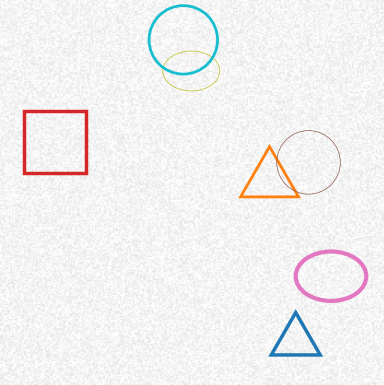[{"shape": "triangle", "thickness": 2.5, "radius": 0.37, "center": [0.768, 0.115]}, {"shape": "triangle", "thickness": 2, "radius": 0.43, "center": [0.7, 0.532]}, {"shape": "square", "thickness": 2.5, "radius": 0.4, "center": [0.142, 0.632]}, {"shape": "circle", "thickness": 0.5, "radius": 0.41, "center": [0.801, 0.578]}, {"shape": "oval", "thickness": 3, "radius": 0.46, "center": [0.86, 0.283]}, {"shape": "oval", "thickness": 0.5, "radius": 0.37, "center": [0.497, 0.816]}, {"shape": "circle", "thickness": 2, "radius": 0.44, "center": [0.476, 0.896]}]